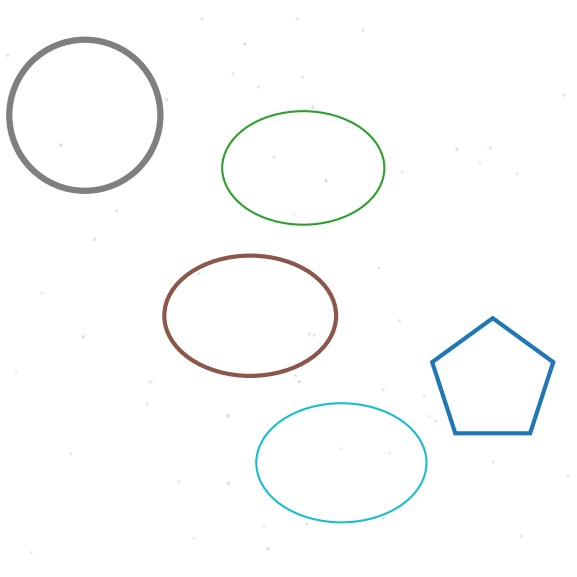[{"shape": "pentagon", "thickness": 2, "radius": 0.55, "center": [0.853, 0.338]}, {"shape": "oval", "thickness": 1, "radius": 0.7, "center": [0.525, 0.708]}, {"shape": "oval", "thickness": 2, "radius": 0.74, "center": [0.433, 0.452]}, {"shape": "circle", "thickness": 3, "radius": 0.65, "center": [0.147, 0.8]}, {"shape": "oval", "thickness": 1, "radius": 0.74, "center": [0.591, 0.198]}]